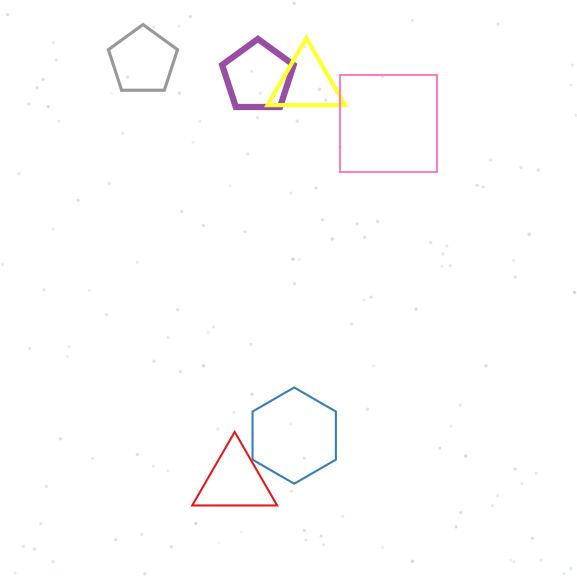[{"shape": "triangle", "thickness": 1, "radius": 0.42, "center": [0.406, 0.166]}, {"shape": "hexagon", "thickness": 1, "radius": 0.42, "center": [0.509, 0.245]}, {"shape": "pentagon", "thickness": 3, "radius": 0.33, "center": [0.447, 0.867]}, {"shape": "triangle", "thickness": 2, "radius": 0.39, "center": [0.53, 0.856]}, {"shape": "square", "thickness": 1, "radius": 0.42, "center": [0.673, 0.785]}, {"shape": "pentagon", "thickness": 1.5, "radius": 0.31, "center": [0.248, 0.894]}]